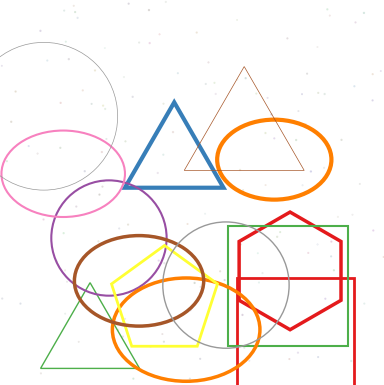[{"shape": "square", "thickness": 2, "radius": 0.76, "center": [0.769, 0.126]}, {"shape": "hexagon", "thickness": 2.5, "radius": 0.76, "center": [0.753, 0.296]}, {"shape": "triangle", "thickness": 3, "radius": 0.74, "center": [0.453, 0.586]}, {"shape": "square", "thickness": 1.5, "radius": 0.78, "center": [0.749, 0.258]}, {"shape": "triangle", "thickness": 1, "radius": 0.74, "center": [0.234, 0.117]}, {"shape": "circle", "thickness": 1.5, "radius": 0.75, "center": [0.283, 0.382]}, {"shape": "oval", "thickness": 3, "radius": 0.74, "center": [0.712, 0.585]}, {"shape": "oval", "thickness": 2.5, "radius": 0.96, "center": [0.484, 0.144]}, {"shape": "pentagon", "thickness": 2, "radius": 0.72, "center": [0.427, 0.218]}, {"shape": "triangle", "thickness": 0.5, "radius": 0.9, "center": [0.634, 0.647]}, {"shape": "oval", "thickness": 2.5, "radius": 0.84, "center": [0.361, 0.27]}, {"shape": "oval", "thickness": 1.5, "radius": 0.8, "center": [0.164, 0.549]}, {"shape": "circle", "thickness": 1, "radius": 0.82, "center": [0.587, 0.259]}, {"shape": "circle", "thickness": 0.5, "radius": 0.96, "center": [0.114, 0.698]}]